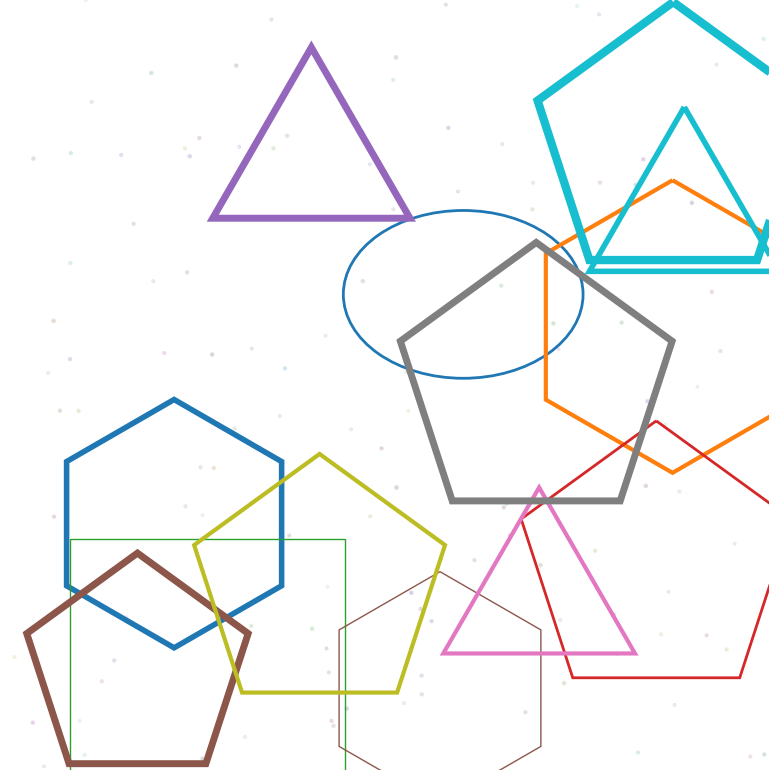[{"shape": "hexagon", "thickness": 2, "radius": 0.81, "center": [0.226, 0.32]}, {"shape": "oval", "thickness": 1, "radius": 0.78, "center": [0.602, 0.618]}, {"shape": "hexagon", "thickness": 1.5, "radius": 0.95, "center": [0.873, 0.576]}, {"shape": "square", "thickness": 0.5, "radius": 0.89, "center": [0.269, 0.121]}, {"shape": "pentagon", "thickness": 1, "radius": 0.92, "center": [0.852, 0.269]}, {"shape": "triangle", "thickness": 2.5, "radius": 0.74, "center": [0.404, 0.791]}, {"shape": "hexagon", "thickness": 0.5, "radius": 0.76, "center": [0.571, 0.106]}, {"shape": "pentagon", "thickness": 2.5, "radius": 0.76, "center": [0.179, 0.131]}, {"shape": "triangle", "thickness": 1.5, "radius": 0.72, "center": [0.7, 0.223]}, {"shape": "pentagon", "thickness": 2.5, "radius": 0.93, "center": [0.696, 0.5]}, {"shape": "pentagon", "thickness": 1.5, "radius": 0.86, "center": [0.415, 0.239]}, {"shape": "pentagon", "thickness": 3, "radius": 0.93, "center": [0.874, 0.812]}, {"shape": "triangle", "thickness": 2, "radius": 0.71, "center": [0.889, 0.719]}]